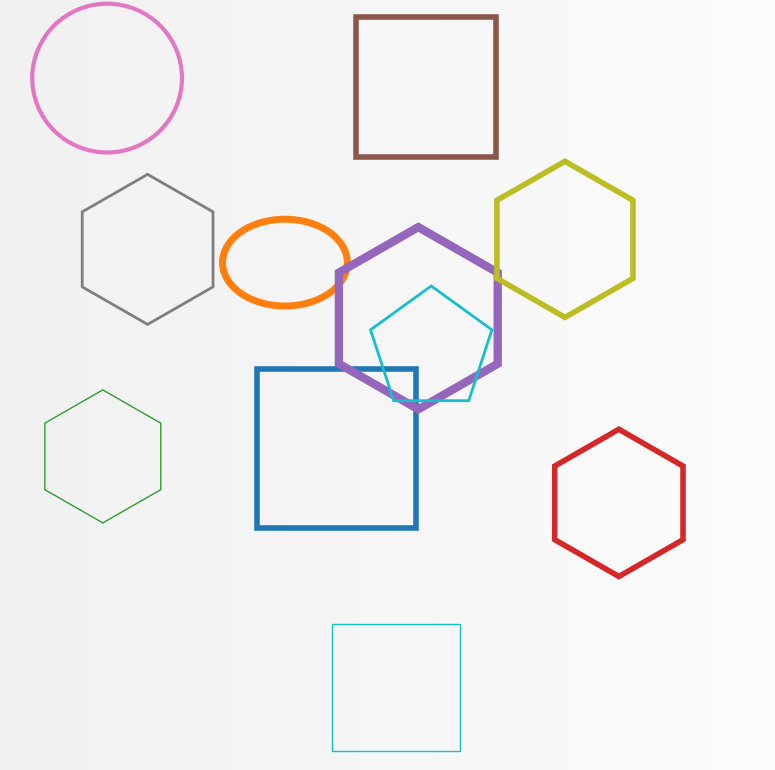[{"shape": "square", "thickness": 2, "radius": 0.51, "center": [0.434, 0.418]}, {"shape": "oval", "thickness": 2.5, "radius": 0.4, "center": [0.368, 0.659]}, {"shape": "hexagon", "thickness": 0.5, "radius": 0.43, "center": [0.133, 0.407]}, {"shape": "hexagon", "thickness": 2, "radius": 0.48, "center": [0.799, 0.347]}, {"shape": "hexagon", "thickness": 3, "radius": 0.59, "center": [0.54, 0.587]}, {"shape": "square", "thickness": 2, "radius": 0.45, "center": [0.549, 0.887]}, {"shape": "circle", "thickness": 1.5, "radius": 0.48, "center": [0.138, 0.899]}, {"shape": "hexagon", "thickness": 1, "radius": 0.49, "center": [0.19, 0.676]}, {"shape": "hexagon", "thickness": 2, "radius": 0.51, "center": [0.729, 0.689]}, {"shape": "pentagon", "thickness": 1, "radius": 0.41, "center": [0.556, 0.546]}, {"shape": "square", "thickness": 0.5, "radius": 0.41, "center": [0.511, 0.107]}]